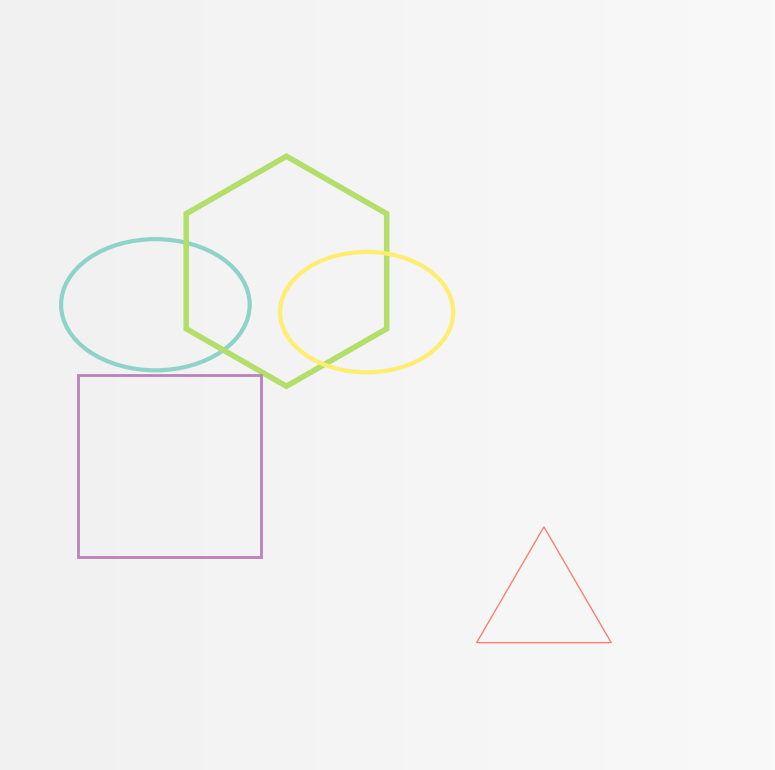[{"shape": "oval", "thickness": 1.5, "radius": 0.61, "center": [0.2, 0.604]}, {"shape": "triangle", "thickness": 0.5, "radius": 0.5, "center": [0.702, 0.216]}, {"shape": "hexagon", "thickness": 2, "radius": 0.75, "center": [0.37, 0.648]}, {"shape": "square", "thickness": 1, "radius": 0.59, "center": [0.219, 0.395]}, {"shape": "oval", "thickness": 1.5, "radius": 0.56, "center": [0.473, 0.595]}]